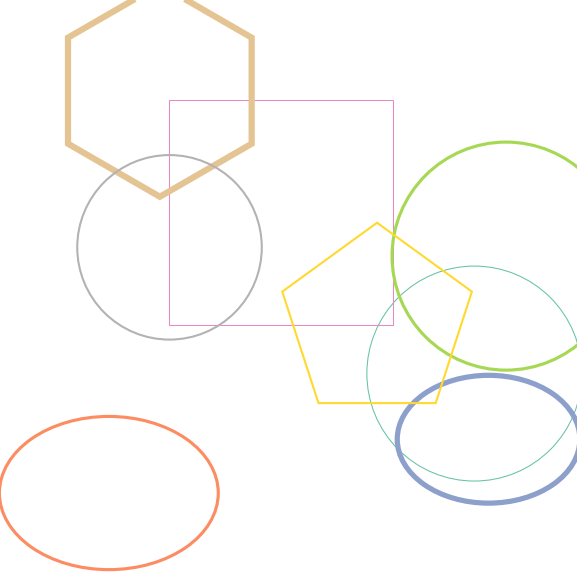[{"shape": "circle", "thickness": 0.5, "radius": 0.93, "center": [0.821, 0.352]}, {"shape": "oval", "thickness": 1.5, "radius": 0.95, "center": [0.188, 0.145]}, {"shape": "oval", "thickness": 2.5, "radius": 0.79, "center": [0.846, 0.239]}, {"shape": "square", "thickness": 0.5, "radius": 0.97, "center": [0.486, 0.631]}, {"shape": "circle", "thickness": 1.5, "radius": 0.99, "center": [0.876, 0.556]}, {"shape": "pentagon", "thickness": 1, "radius": 0.86, "center": [0.653, 0.441]}, {"shape": "hexagon", "thickness": 3, "radius": 0.92, "center": [0.277, 0.842]}, {"shape": "circle", "thickness": 1, "radius": 0.8, "center": [0.294, 0.571]}]